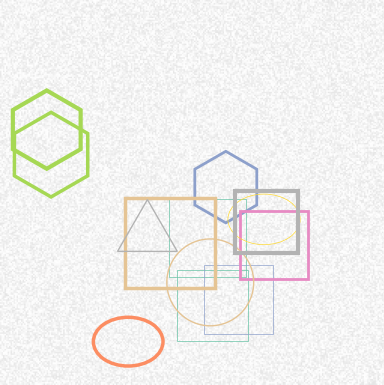[{"shape": "square", "thickness": 0.5, "radius": 0.46, "center": [0.552, 0.207]}, {"shape": "square", "thickness": 0.5, "radius": 0.5, "center": [0.539, 0.382]}, {"shape": "oval", "thickness": 2.5, "radius": 0.45, "center": [0.333, 0.113]}, {"shape": "hexagon", "thickness": 2, "radius": 0.46, "center": [0.587, 0.514]}, {"shape": "square", "thickness": 0.5, "radius": 0.45, "center": [0.619, 0.222]}, {"shape": "square", "thickness": 2, "radius": 0.44, "center": [0.711, 0.365]}, {"shape": "hexagon", "thickness": 2.5, "radius": 0.55, "center": [0.133, 0.598]}, {"shape": "hexagon", "thickness": 3, "radius": 0.51, "center": [0.121, 0.663]}, {"shape": "oval", "thickness": 0.5, "radius": 0.47, "center": [0.686, 0.43]}, {"shape": "circle", "thickness": 1, "radius": 0.56, "center": [0.546, 0.267]}, {"shape": "square", "thickness": 2.5, "radius": 0.59, "center": [0.441, 0.368]}, {"shape": "square", "thickness": 3, "radius": 0.4, "center": [0.693, 0.423]}, {"shape": "triangle", "thickness": 1, "radius": 0.45, "center": [0.383, 0.392]}]